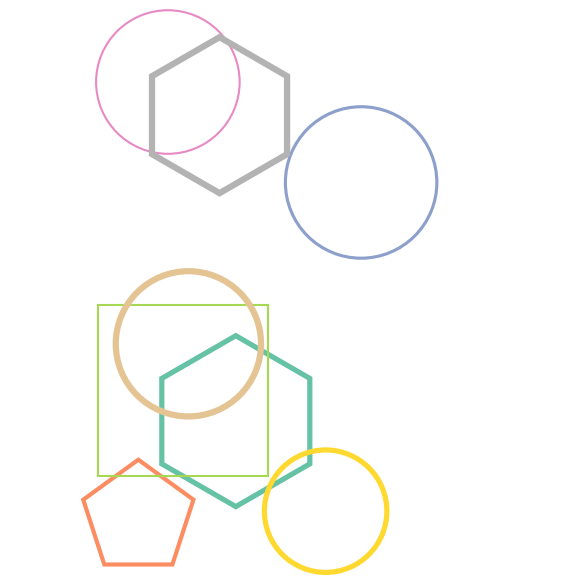[{"shape": "hexagon", "thickness": 2.5, "radius": 0.74, "center": [0.408, 0.27]}, {"shape": "pentagon", "thickness": 2, "radius": 0.5, "center": [0.24, 0.103]}, {"shape": "circle", "thickness": 1.5, "radius": 0.66, "center": [0.625, 0.683]}, {"shape": "circle", "thickness": 1, "radius": 0.62, "center": [0.291, 0.857]}, {"shape": "square", "thickness": 1, "radius": 0.74, "center": [0.317, 0.323]}, {"shape": "circle", "thickness": 2.5, "radius": 0.53, "center": [0.564, 0.114]}, {"shape": "circle", "thickness": 3, "radius": 0.63, "center": [0.326, 0.404]}, {"shape": "hexagon", "thickness": 3, "radius": 0.68, "center": [0.38, 0.8]}]